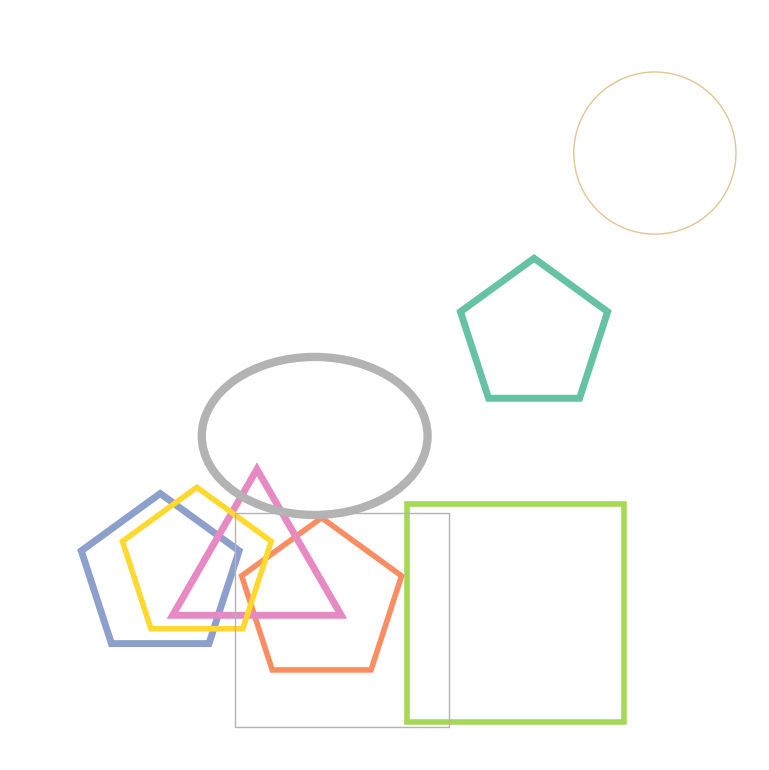[{"shape": "pentagon", "thickness": 2.5, "radius": 0.5, "center": [0.694, 0.564]}, {"shape": "pentagon", "thickness": 2, "radius": 0.55, "center": [0.418, 0.218]}, {"shape": "pentagon", "thickness": 2.5, "radius": 0.54, "center": [0.208, 0.251]}, {"shape": "triangle", "thickness": 2.5, "radius": 0.63, "center": [0.334, 0.264]}, {"shape": "square", "thickness": 2, "radius": 0.71, "center": [0.67, 0.204]}, {"shape": "pentagon", "thickness": 2, "radius": 0.51, "center": [0.256, 0.266]}, {"shape": "circle", "thickness": 0.5, "radius": 0.53, "center": [0.85, 0.801]}, {"shape": "square", "thickness": 0.5, "radius": 0.7, "center": [0.444, 0.195]}, {"shape": "oval", "thickness": 3, "radius": 0.73, "center": [0.409, 0.434]}]